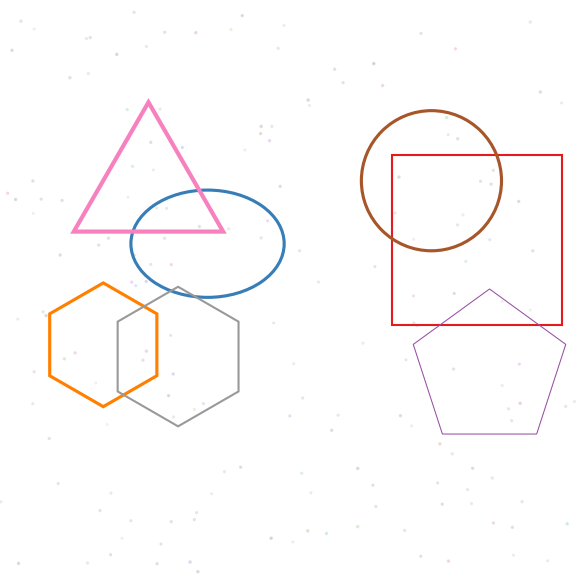[{"shape": "square", "thickness": 1, "radius": 0.74, "center": [0.826, 0.583]}, {"shape": "oval", "thickness": 1.5, "radius": 0.66, "center": [0.359, 0.577]}, {"shape": "pentagon", "thickness": 0.5, "radius": 0.69, "center": [0.848, 0.36]}, {"shape": "hexagon", "thickness": 1.5, "radius": 0.54, "center": [0.179, 0.402]}, {"shape": "circle", "thickness": 1.5, "radius": 0.61, "center": [0.747, 0.686]}, {"shape": "triangle", "thickness": 2, "radius": 0.75, "center": [0.257, 0.673]}, {"shape": "hexagon", "thickness": 1, "radius": 0.6, "center": [0.308, 0.382]}]